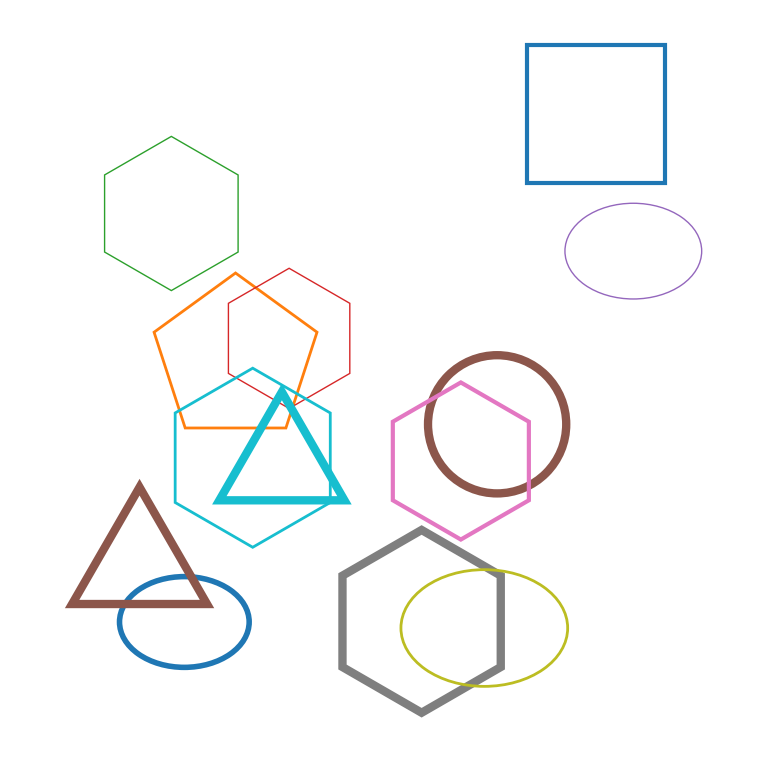[{"shape": "square", "thickness": 1.5, "radius": 0.45, "center": [0.774, 0.852]}, {"shape": "oval", "thickness": 2, "radius": 0.42, "center": [0.239, 0.192]}, {"shape": "pentagon", "thickness": 1, "radius": 0.56, "center": [0.306, 0.534]}, {"shape": "hexagon", "thickness": 0.5, "radius": 0.5, "center": [0.223, 0.723]}, {"shape": "hexagon", "thickness": 0.5, "radius": 0.46, "center": [0.375, 0.561]}, {"shape": "oval", "thickness": 0.5, "radius": 0.44, "center": [0.822, 0.674]}, {"shape": "circle", "thickness": 3, "radius": 0.45, "center": [0.646, 0.449]}, {"shape": "triangle", "thickness": 3, "radius": 0.51, "center": [0.181, 0.266]}, {"shape": "hexagon", "thickness": 1.5, "radius": 0.51, "center": [0.598, 0.401]}, {"shape": "hexagon", "thickness": 3, "radius": 0.59, "center": [0.548, 0.193]}, {"shape": "oval", "thickness": 1, "radius": 0.54, "center": [0.629, 0.184]}, {"shape": "triangle", "thickness": 3, "radius": 0.47, "center": [0.366, 0.397]}, {"shape": "hexagon", "thickness": 1, "radius": 0.58, "center": [0.328, 0.406]}]